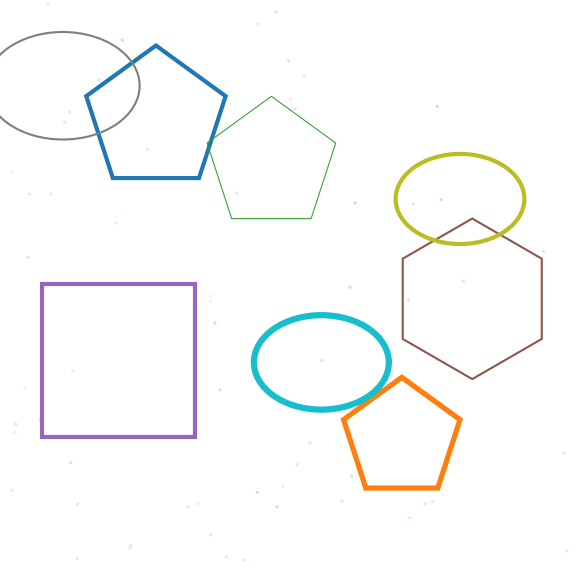[{"shape": "pentagon", "thickness": 2, "radius": 0.63, "center": [0.27, 0.793]}, {"shape": "pentagon", "thickness": 2.5, "radius": 0.53, "center": [0.696, 0.24]}, {"shape": "pentagon", "thickness": 0.5, "radius": 0.59, "center": [0.47, 0.715]}, {"shape": "square", "thickness": 2, "radius": 0.66, "center": [0.205, 0.375]}, {"shape": "hexagon", "thickness": 1, "radius": 0.69, "center": [0.818, 0.482]}, {"shape": "oval", "thickness": 1, "radius": 0.67, "center": [0.109, 0.851]}, {"shape": "oval", "thickness": 2, "radius": 0.56, "center": [0.797, 0.655]}, {"shape": "oval", "thickness": 3, "radius": 0.58, "center": [0.556, 0.372]}]